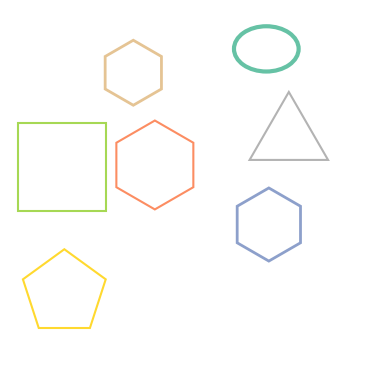[{"shape": "oval", "thickness": 3, "radius": 0.42, "center": [0.692, 0.873]}, {"shape": "hexagon", "thickness": 1.5, "radius": 0.58, "center": [0.402, 0.571]}, {"shape": "hexagon", "thickness": 2, "radius": 0.47, "center": [0.698, 0.417]}, {"shape": "square", "thickness": 1.5, "radius": 0.57, "center": [0.16, 0.566]}, {"shape": "pentagon", "thickness": 1.5, "radius": 0.57, "center": [0.167, 0.24]}, {"shape": "hexagon", "thickness": 2, "radius": 0.42, "center": [0.346, 0.811]}, {"shape": "triangle", "thickness": 1.5, "radius": 0.59, "center": [0.75, 0.643]}]